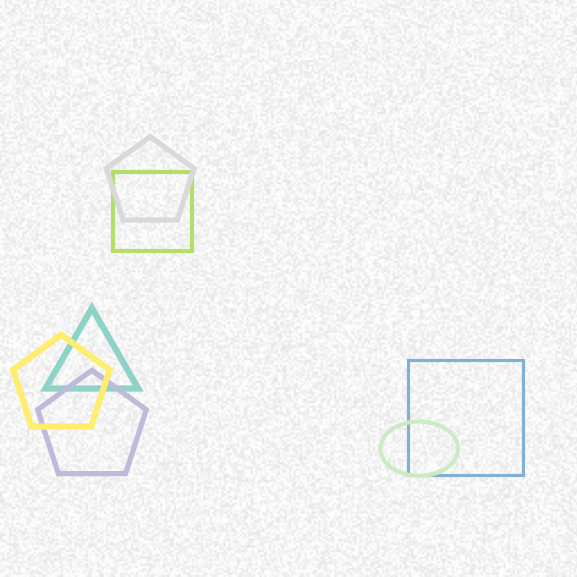[{"shape": "triangle", "thickness": 3, "radius": 0.46, "center": [0.159, 0.373]}, {"shape": "pentagon", "thickness": 2.5, "radius": 0.49, "center": [0.159, 0.259]}, {"shape": "square", "thickness": 1.5, "radius": 0.5, "center": [0.806, 0.276]}, {"shape": "square", "thickness": 2, "radius": 0.34, "center": [0.263, 0.634]}, {"shape": "pentagon", "thickness": 2.5, "radius": 0.4, "center": [0.26, 0.683]}, {"shape": "oval", "thickness": 2, "radius": 0.34, "center": [0.726, 0.222]}, {"shape": "pentagon", "thickness": 3, "radius": 0.44, "center": [0.106, 0.332]}]